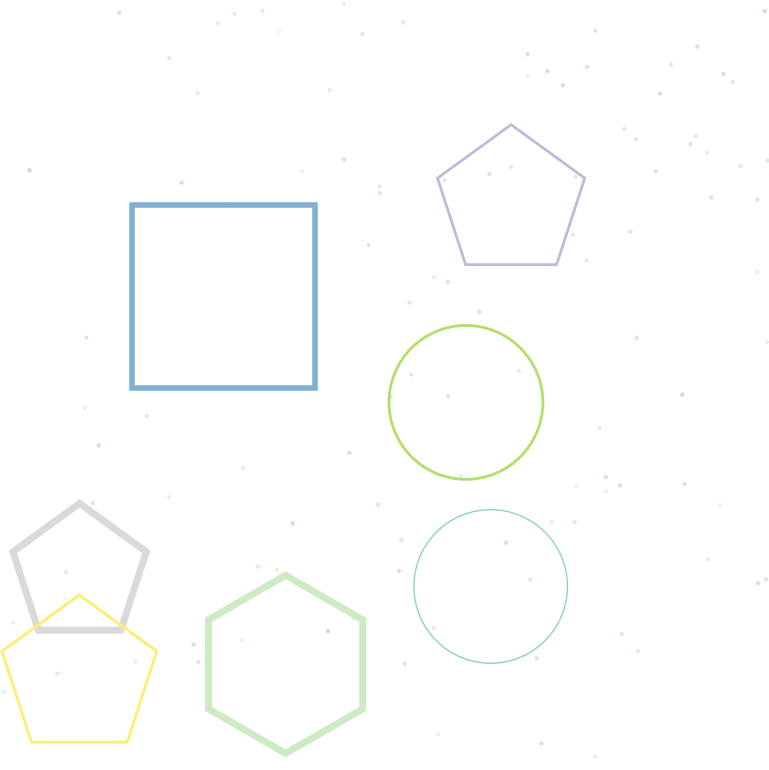[{"shape": "circle", "thickness": 0.5, "radius": 0.5, "center": [0.637, 0.238]}, {"shape": "pentagon", "thickness": 1, "radius": 0.5, "center": [0.664, 0.738]}, {"shape": "square", "thickness": 2, "radius": 0.59, "center": [0.29, 0.615]}, {"shape": "circle", "thickness": 1, "radius": 0.5, "center": [0.605, 0.477]}, {"shape": "pentagon", "thickness": 2.5, "radius": 0.46, "center": [0.103, 0.255]}, {"shape": "hexagon", "thickness": 2.5, "radius": 0.58, "center": [0.371, 0.137]}, {"shape": "pentagon", "thickness": 1, "radius": 0.53, "center": [0.103, 0.122]}]